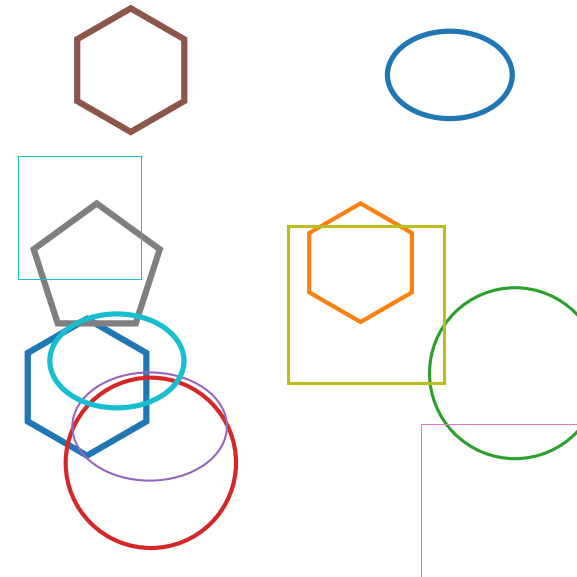[{"shape": "hexagon", "thickness": 3, "radius": 0.59, "center": [0.151, 0.329]}, {"shape": "oval", "thickness": 2.5, "radius": 0.54, "center": [0.779, 0.869]}, {"shape": "hexagon", "thickness": 2, "radius": 0.51, "center": [0.624, 0.544]}, {"shape": "circle", "thickness": 1.5, "radius": 0.74, "center": [0.892, 0.353]}, {"shape": "circle", "thickness": 2, "radius": 0.74, "center": [0.261, 0.198]}, {"shape": "oval", "thickness": 1, "radius": 0.67, "center": [0.259, 0.261]}, {"shape": "hexagon", "thickness": 3, "radius": 0.54, "center": [0.226, 0.878]}, {"shape": "square", "thickness": 0.5, "radius": 0.7, "center": [0.87, 0.124]}, {"shape": "pentagon", "thickness": 3, "radius": 0.57, "center": [0.167, 0.532]}, {"shape": "square", "thickness": 1.5, "radius": 0.68, "center": [0.634, 0.472]}, {"shape": "oval", "thickness": 2.5, "radius": 0.58, "center": [0.202, 0.374]}, {"shape": "square", "thickness": 0.5, "radius": 0.53, "center": [0.138, 0.623]}]